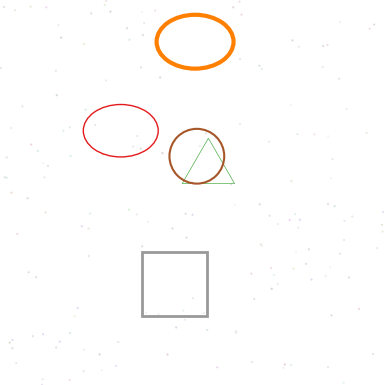[{"shape": "oval", "thickness": 1, "radius": 0.49, "center": [0.314, 0.66]}, {"shape": "triangle", "thickness": 0.5, "radius": 0.39, "center": [0.541, 0.562]}, {"shape": "oval", "thickness": 3, "radius": 0.5, "center": [0.507, 0.892]}, {"shape": "circle", "thickness": 1.5, "radius": 0.36, "center": [0.511, 0.594]}, {"shape": "square", "thickness": 2, "radius": 0.42, "center": [0.453, 0.262]}]